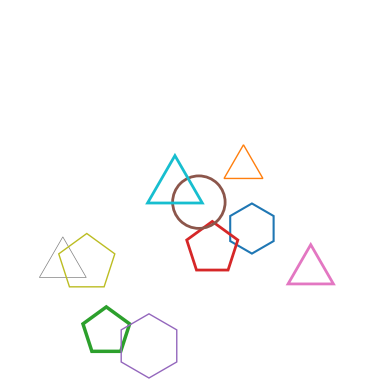[{"shape": "hexagon", "thickness": 1.5, "radius": 0.33, "center": [0.654, 0.406]}, {"shape": "triangle", "thickness": 1, "radius": 0.29, "center": [0.632, 0.566]}, {"shape": "pentagon", "thickness": 2.5, "radius": 0.32, "center": [0.276, 0.139]}, {"shape": "pentagon", "thickness": 2, "radius": 0.35, "center": [0.551, 0.355]}, {"shape": "hexagon", "thickness": 1, "radius": 0.42, "center": [0.387, 0.102]}, {"shape": "circle", "thickness": 2, "radius": 0.34, "center": [0.517, 0.475]}, {"shape": "triangle", "thickness": 2, "radius": 0.34, "center": [0.807, 0.297]}, {"shape": "triangle", "thickness": 0.5, "radius": 0.35, "center": [0.163, 0.314]}, {"shape": "pentagon", "thickness": 1, "radius": 0.38, "center": [0.225, 0.317]}, {"shape": "triangle", "thickness": 2, "radius": 0.41, "center": [0.454, 0.514]}]